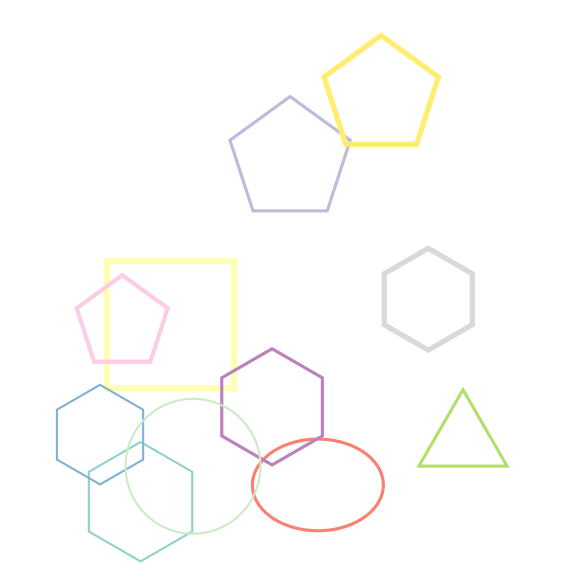[{"shape": "hexagon", "thickness": 1, "radius": 0.52, "center": [0.243, 0.13]}, {"shape": "square", "thickness": 3, "radius": 0.55, "center": [0.295, 0.437]}, {"shape": "pentagon", "thickness": 1.5, "radius": 0.55, "center": [0.502, 0.723]}, {"shape": "oval", "thickness": 1.5, "radius": 0.57, "center": [0.55, 0.159]}, {"shape": "hexagon", "thickness": 1, "radius": 0.43, "center": [0.173, 0.247]}, {"shape": "triangle", "thickness": 1.5, "radius": 0.44, "center": [0.802, 0.236]}, {"shape": "pentagon", "thickness": 2, "radius": 0.41, "center": [0.212, 0.44]}, {"shape": "hexagon", "thickness": 2.5, "radius": 0.44, "center": [0.742, 0.481]}, {"shape": "hexagon", "thickness": 1.5, "radius": 0.5, "center": [0.471, 0.295]}, {"shape": "circle", "thickness": 1, "radius": 0.58, "center": [0.334, 0.192]}, {"shape": "pentagon", "thickness": 2.5, "radius": 0.52, "center": [0.66, 0.834]}]